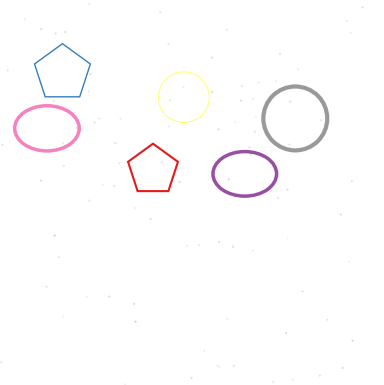[{"shape": "pentagon", "thickness": 1.5, "radius": 0.34, "center": [0.397, 0.559]}, {"shape": "pentagon", "thickness": 1, "radius": 0.38, "center": [0.162, 0.81]}, {"shape": "oval", "thickness": 2.5, "radius": 0.41, "center": [0.636, 0.548]}, {"shape": "circle", "thickness": 0.5, "radius": 0.33, "center": [0.478, 0.748]}, {"shape": "oval", "thickness": 2.5, "radius": 0.42, "center": [0.122, 0.667]}, {"shape": "circle", "thickness": 3, "radius": 0.42, "center": [0.767, 0.692]}]